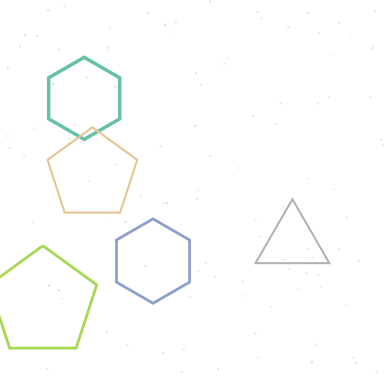[{"shape": "hexagon", "thickness": 2.5, "radius": 0.53, "center": [0.219, 0.745]}, {"shape": "hexagon", "thickness": 2, "radius": 0.55, "center": [0.397, 0.322]}, {"shape": "pentagon", "thickness": 2, "radius": 0.73, "center": [0.111, 0.215]}, {"shape": "pentagon", "thickness": 1.5, "radius": 0.61, "center": [0.24, 0.547]}, {"shape": "triangle", "thickness": 1.5, "radius": 0.55, "center": [0.76, 0.372]}]